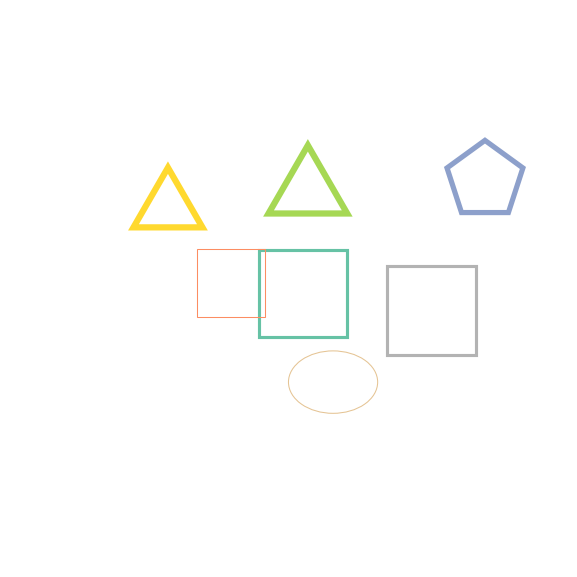[{"shape": "square", "thickness": 1.5, "radius": 0.38, "center": [0.525, 0.49]}, {"shape": "square", "thickness": 0.5, "radius": 0.29, "center": [0.4, 0.509]}, {"shape": "pentagon", "thickness": 2.5, "radius": 0.35, "center": [0.84, 0.687]}, {"shape": "triangle", "thickness": 3, "radius": 0.39, "center": [0.533, 0.669]}, {"shape": "triangle", "thickness": 3, "radius": 0.34, "center": [0.291, 0.64]}, {"shape": "oval", "thickness": 0.5, "radius": 0.39, "center": [0.577, 0.337]}, {"shape": "square", "thickness": 1.5, "radius": 0.39, "center": [0.747, 0.461]}]